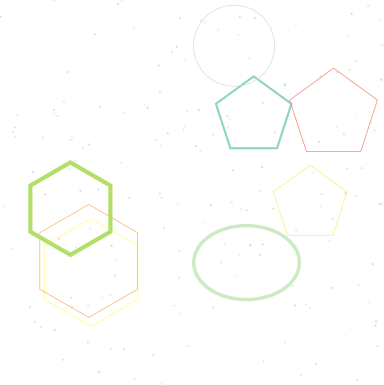[{"shape": "pentagon", "thickness": 1.5, "radius": 0.52, "center": [0.659, 0.698]}, {"shape": "hexagon", "thickness": 1, "radius": 0.7, "center": [0.236, 0.292]}, {"shape": "pentagon", "thickness": 0.5, "radius": 0.6, "center": [0.866, 0.703]}, {"shape": "hexagon", "thickness": 0.5, "radius": 0.73, "center": [0.23, 0.322]}, {"shape": "hexagon", "thickness": 3, "radius": 0.6, "center": [0.183, 0.458]}, {"shape": "circle", "thickness": 0.5, "radius": 0.53, "center": [0.608, 0.881]}, {"shape": "oval", "thickness": 2.5, "radius": 0.69, "center": [0.64, 0.318]}, {"shape": "pentagon", "thickness": 0.5, "radius": 0.5, "center": [0.805, 0.47]}]